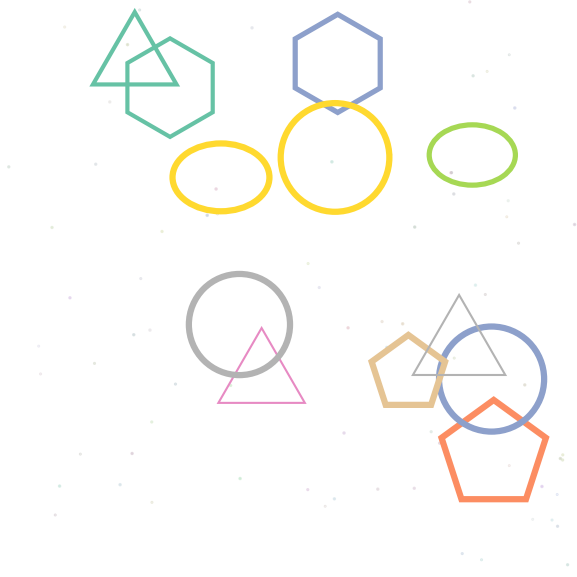[{"shape": "hexagon", "thickness": 2, "radius": 0.43, "center": [0.294, 0.847]}, {"shape": "triangle", "thickness": 2, "radius": 0.42, "center": [0.233, 0.895]}, {"shape": "pentagon", "thickness": 3, "radius": 0.48, "center": [0.855, 0.212]}, {"shape": "hexagon", "thickness": 2.5, "radius": 0.42, "center": [0.585, 0.889]}, {"shape": "circle", "thickness": 3, "radius": 0.45, "center": [0.851, 0.343]}, {"shape": "triangle", "thickness": 1, "radius": 0.43, "center": [0.453, 0.345]}, {"shape": "oval", "thickness": 2.5, "radius": 0.37, "center": [0.818, 0.731]}, {"shape": "circle", "thickness": 3, "radius": 0.47, "center": [0.58, 0.727]}, {"shape": "oval", "thickness": 3, "radius": 0.42, "center": [0.383, 0.692]}, {"shape": "pentagon", "thickness": 3, "radius": 0.33, "center": [0.707, 0.352]}, {"shape": "circle", "thickness": 3, "radius": 0.44, "center": [0.415, 0.437]}, {"shape": "triangle", "thickness": 1, "radius": 0.46, "center": [0.795, 0.396]}]